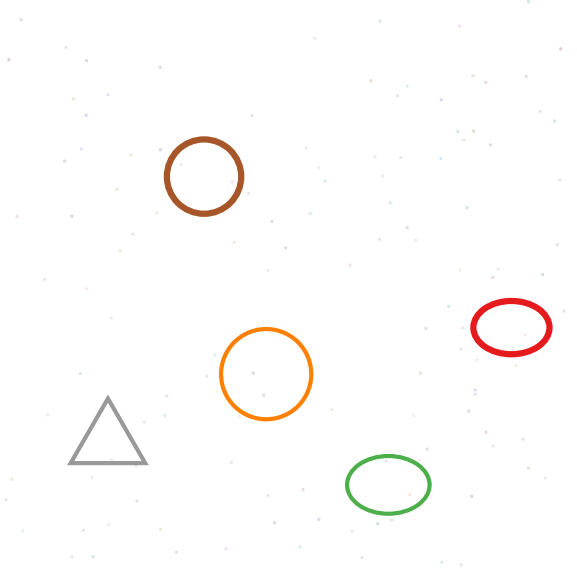[{"shape": "oval", "thickness": 3, "radius": 0.33, "center": [0.886, 0.432]}, {"shape": "oval", "thickness": 2, "radius": 0.36, "center": [0.672, 0.16]}, {"shape": "circle", "thickness": 2, "radius": 0.39, "center": [0.461, 0.351]}, {"shape": "circle", "thickness": 3, "radius": 0.32, "center": [0.353, 0.693]}, {"shape": "triangle", "thickness": 2, "radius": 0.37, "center": [0.187, 0.234]}]